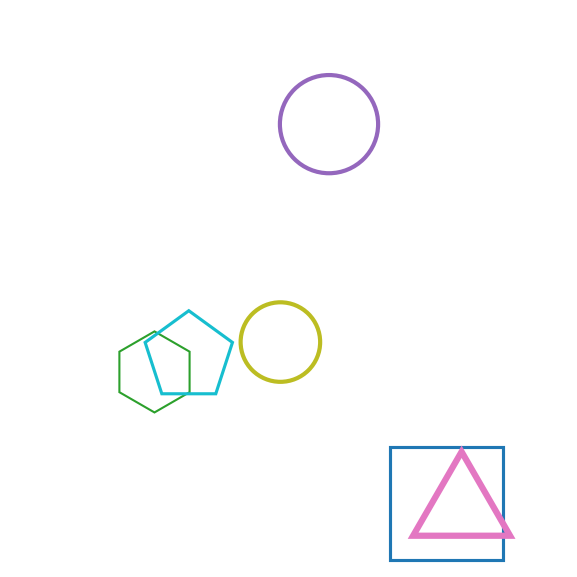[{"shape": "square", "thickness": 1.5, "radius": 0.49, "center": [0.772, 0.128]}, {"shape": "hexagon", "thickness": 1, "radius": 0.35, "center": [0.268, 0.355]}, {"shape": "circle", "thickness": 2, "radius": 0.43, "center": [0.57, 0.784]}, {"shape": "triangle", "thickness": 3, "radius": 0.48, "center": [0.799, 0.12]}, {"shape": "circle", "thickness": 2, "radius": 0.34, "center": [0.486, 0.407]}, {"shape": "pentagon", "thickness": 1.5, "radius": 0.4, "center": [0.327, 0.382]}]